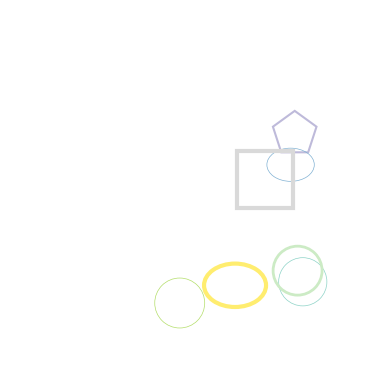[{"shape": "circle", "thickness": 0.5, "radius": 0.31, "center": [0.786, 0.268]}, {"shape": "pentagon", "thickness": 1.5, "radius": 0.3, "center": [0.765, 0.653]}, {"shape": "oval", "thickness": 0.5, "radius": 0.31, "center": [0.755, 0.572]}, {"shape": "circle", "thickness": 0.5, "radius": 0.32, "center": [0.467, 0.213]}, {"shape": "square", "thickness": 3, "radius": 0.37, "center": [0.688, 0.534]}, {"shape": "circle", "thickness": 2, "radius": 0.32, "center": [0.773, 0.297]}, {"shape": "oval", "thickness": 3, "radius": 0.4, "center": [0.611, 0.259]}]